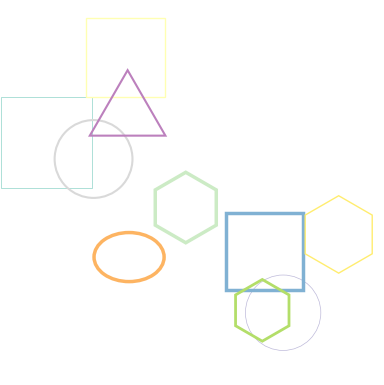[{"shape": "square", "thickness": 0.5, "radius": 0.59, "center": [0.12, 0.629]}, {"shape": "square", "thickness": 1, "radius": 0.51, "center": [0.326, 0.851]}, {"shape": "circle", "thickness": 0.5, "radius": 0.49, "center": [0.735, 0.188]}, {"shape": "square", "thickness": 2.5, "radius": 0.5, "center": [0.687, 0.347]}, {"shape": "oval", "thickness": 2.5, "radius": 0.46, "center": [0.335, 0.332]}, {"shape": "hexagon", "thickness": 2, "radius": 0.4, "center": [0.681, 0.194]}, {"shape": "circle", "thickness": 1.5, "radius": 0.51, "center": [0.243, 0.587]}, {"shape": "triangle", "thickness": 1.5, "radius": 0.57, "center": [0.331, 0.704]}, {"shape": "hexagon", "thickness": 2.5, "radius": 0.46, "center": [0.482, 0.461]}, {"shape": "hexagon", "thickness": 1, "radius": 0.5, "center": [0.88, 0.391]}]